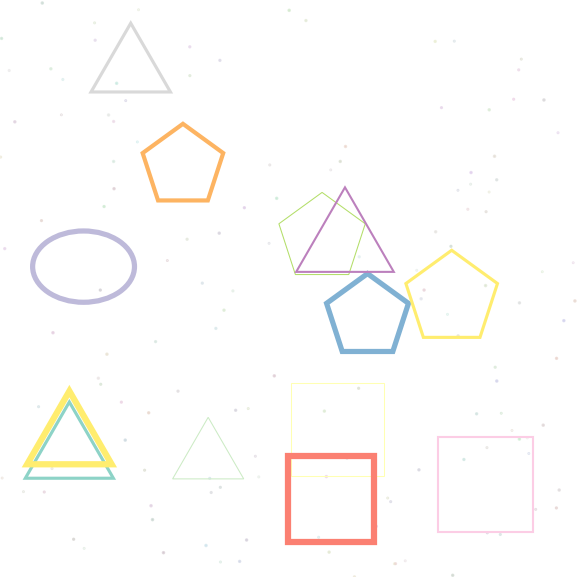[{"shape": "triangle", "thickness": 1.5, "radius": 0.44, "center": [0.12, 0.215]}, {"shape": "square", "thickness": 0.5, "radius": 0.4, "center": [0.584, 0.256]}, {"shape": "oval", "thickness": 2.5, "radius": 0.44, "center": [0.145, 0.537]}, {"shape": "square", "thickness": 3, "radius": 0.37, "center": [0.574, 0.136]}, {"shape": "pentagon", "thickness": 2.5, "radius": 0.37, "center": [0.636, 0.451]}, {"shape": "pentagon", "thickness": 2, "radius": 0.37, "center": [0.317, 0.711]}, {"shape": "pentagon", "thickness": 0.5, "radius": 0.39, "center": [0.558, 0.587]}, {"shape": "square", "thickness": 1, "radius": 0.41, "center": [0.841, 0.16]}, {"shape": "triangle", "thickness": 1.5, "radius": 0.4, "center": [0.226, 0.88]}, {"shape": "triangle", "thickness": 1, "radius": 0.49, "center": [0.597, 0.577]}, {"shape": "triangle", "thickness": 0.5, "radius": 0.36, "center": [0.36, 0.205]}, {"shape": "pentagon", "thickness": 1.5, "radius": 0.42, "center": [0.782, 0.482]}, {"shape": "triangle", "thickness": 3, "radius": 0.42, "center": [0.12, 0.237]}]